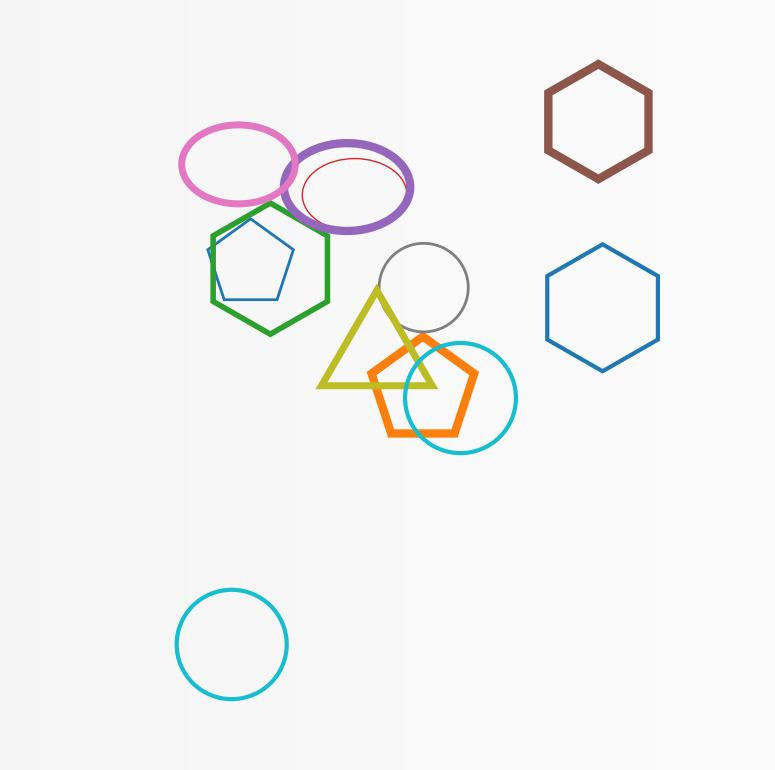[{"shape": "pentagon", "thickness": 1, "radius": 0.29, "center": [0.323, 0.658]}, {"shape": "hexagon", "thickness": 1.5, "radius": 0.41, "center": [0.778, 0.6]}, {"shape": "pentagon", "thickness": 3, "radius": 0.35, "center": [0.546, 0.493]}, {"shape": "hexagon", "thickness": 2, "radius": 0.43, "center": [0.349, 0.651]}, {"shape": "oval", "thickness": 0.5, "radius": 0.34, "center": [0.458, 0.747]}, {"shape": "oval", "thickness": 3, "radius": 0.41, "center": [0.448, 0.757]}, {"shape": "hexagon", "thickness": 3, "radius": 0.37, "center": [0.772, 0.842]}, {"shape": "oval", "thickness": 2.5, "radius": 0.37, "center": [0.308, 0.787]}, {"shape": "circle", "thickness": 1, "radius": 0.29, "center": [0.547, 0.626]}, {"shape": "triangle", "thickness": 2.5, "radius": 0.41, "center": [0.486, 0.54]}, {"shape": "circle", "thickness": 1.5, "radius": 0.36, "center": [0.299, 0.163]}, {"shape": "circle", "thickness": 1.5, "radius": 0.36, "center": [0.594, 0.483]}]